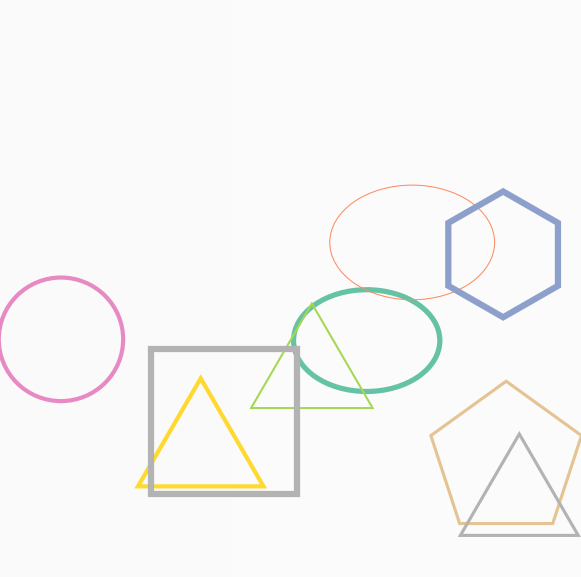[{"shape": "oval", "thickness": 2.5, "radius": 0.63, "center": [0.631, 0.409]}, {"shape": "oval", "thickness": 0.5, "radius": 0.71, "center": [0.709, 0.579]}, {"shape": "hexagon", "thickness": 3, "radius": 0.54, "center": [0.866, 0.559]}, {"shape": "circle", "thickness": 2, "radius": 0.53, "center": [0.105, 0.412]}, {"shape": "triangle", "thickness": 1, "radius": 0.6, "center": [0.537, 0.353]}, {"shape": "triangle", "thickness": 2, "radius": 0.62, "center": [0.345, 0.219]}, {"shape": "pentagon", "thickness": 1.5, "radius": 0.68, "center": [0.871, 0.203]}, {"shape": "triangle", "thickness": 1.5, "radius": 0.59, "center": [0.893, 0.131]}, {"shape": "square", "thickness": 3, "radius": 0.63, "center": [0.385, 0.269]}]